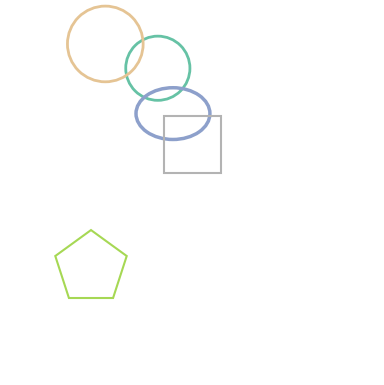[{"shape": "circle", "thickness": 2, "radius": 0.42, "center": [0.41, 0.823]}, {"shape": "oval", "thickness": 2.5, "radius": 0.48, "center": [0.449, 0.705]}, {"shape": "pentagon", "thickness": 1.5, "radius": 0.49, "center": [0.236, 0.305]}, {"shape": "circle", "thickness": 2, "radius": 0.49, "center": [0.273, 0.886]}, {"shape": "square", "thickness": 1.5, "radius": 0.37, "center": [0.5, 0.624]}]